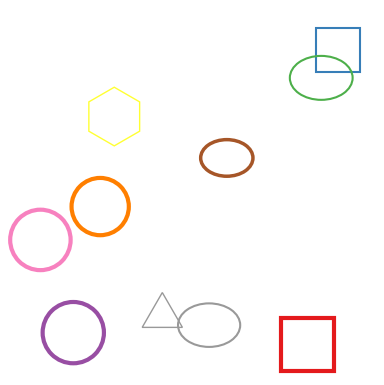[{"shape": "square", "thickness": 3, "radius": 0.35, "center": [0.799, 0.105]}, {"shape": "square", "thickness": 1.5, "radius": 0.29, "center": [0.877, 0.87]}, {"shape": "oval", "thickness": 1.5, "radius": 0.41, "center": [0.834, 0.798]}, {"shape": "circle", "thickness": 3, "radius": 0.4, "center": [0.19, 0.136]}, {"shape": "circle", "thickness": 3, "radius": 0.37, "center": [0.26, 0.463]}, {"shape": "hexagon", "thickness": 1, "radius": 0.38, "center": [0.297, 0.697]}, {"shape": "oval", "thickness": 2.5, "radius": 0.34, "center": [0.589, 0.59]}, {"shape": "circle", "thickness": 3, "radius": 0.39, "center": [0.105, 0.377]}, {"shape": "triangle", "thickness": 1, "radius": 0.3, "center": [0.422, 0.18]}, {"shape": "oval", "thickness": 1.5, "radius": 0.4, "center": [0.543, 0.155]}]